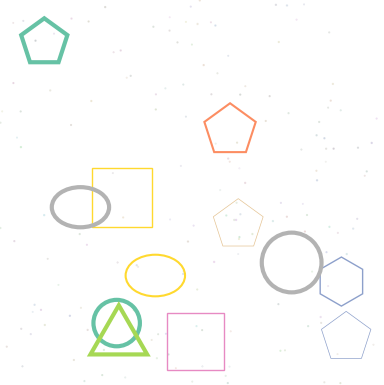[{"shape": "circle", "thickness": 3, "radius": 0.3, "center": [0.303, 0.161]}, {"shape": "pentagon", "thickness": 3, "radius": 0.32, "center": [0.115, 0.889]}, {"shape": "pentagon", "thickness": 1.5, "radius": 0.35, "center": [0.598, 0.662]}, {"shape": "pentagon", "thickness": 0.5, "radius": 0.34, "center": [0.899, 0.124]}, {"shape": "hexagon", "thickness": 1, "radius": 0.32, "center": [0.887, 0.269]}, {"shape": "square", "thickness": 1, "radius": 0.37, "center": [0.507, 0.113]}, {"shape": "triangle", "thickness": 3, "radius": 0.43, "center": [0.309, 0.122]}, {"shape": "square", "thickness": 1, "radius": 0.38, "center": [0.317, 0.487]}, {"shape": "oval", "thickness": 1.5, "radius": 0.39, "center": [0.403, 0.284]}, {"shape": "pentagon", "thickness": 0.5, "radius": 0.34, "center": [0.619, 0.416]}, {"shape": "oval", "thickness": 3, "radius": 0.37, "center": [0.209, 0.462]}, {"shape": "circle", "thickness": 3, "radius": 0.39, "center": [0.758, 0.318]}]